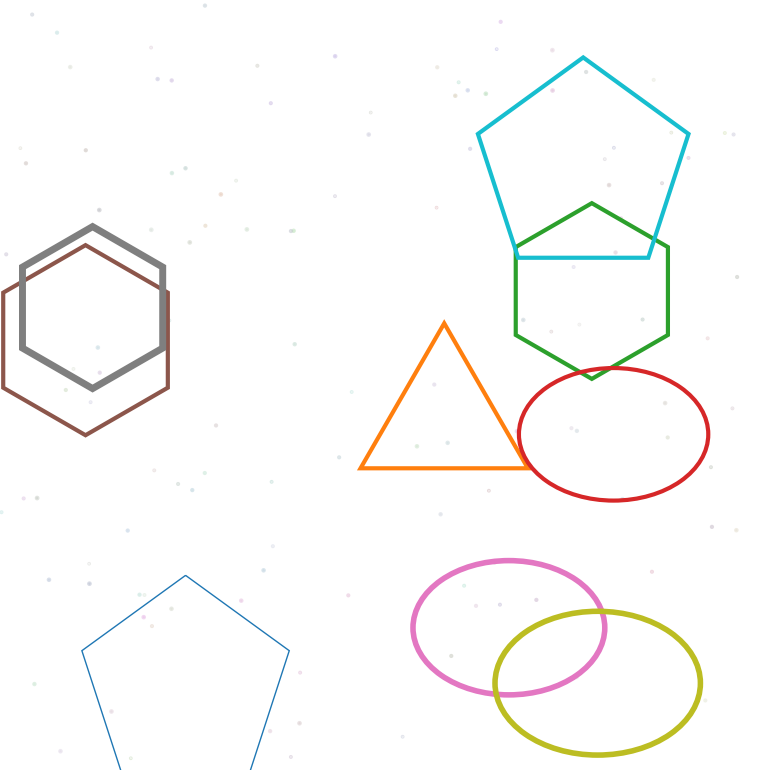[{"shape": "pentagon", "thickness": 0.5, "radius": 0.71, "center": [0.241, 0.111]}, {"shape": "triangle", "thickness": 1.5, "radius": 0.63, "center": [0.577, 0.455]}, {"shape": "hexagon", "thickness": 1.5, "radius": 0.57, "center": [0.769, 0.622]}, {"shape": "oval", "thickness": 1.5, "radius": 0.61, "center": [0.797, 0.436]}, {"shape": "hexagon", "thickness": 1.5, "radius": 0.62, "center": [0.111, 0.558]}, {"shape": "oval", "thickness": 2, "radius": 0.62, "center": [0.661, 0.185]}, {"shape": "hexagon", "thickness": 2.5, "radius": 0.53, "center": [0.12, 0.601]}, {"shape": "oval", "thickness": 2, "radius": 0.67, "center": [0.776, 0.113]}, {"shape": "pentagon", "thickness": 1.5, "radius": 0.72, "center": [0.757, 0.782]}]